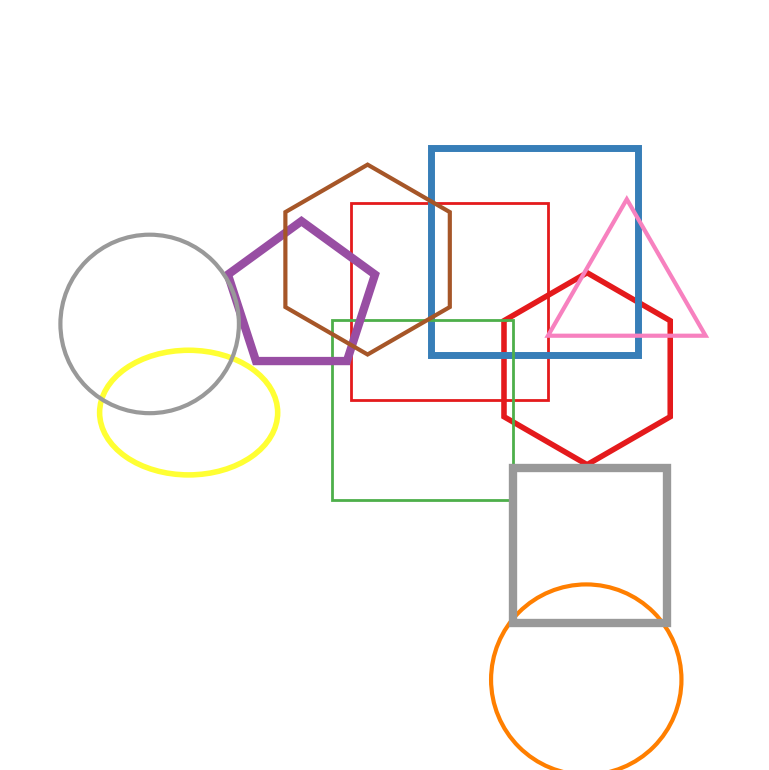[{"shape": "square", "thickness": 1, "radius": 0.64, "center": [0.583, 0.608]}, {"shape": "hexagon", "thickness": 2, "radius": 0.62, "center": [0.762, 0.521]}, {"shape": "square", "thickness": 2.5, "radius": 0.67, "center": [0.695, 0.673]}, {"shape": "square", "thickness": 1, "radius": 0.58, "center": [0.549, 0.467]}, {"shape": "pentagon", "thickness": 3, "radius": 0.5, "center": [0.391, 0.612]}, {"shape": "circle", "thickness": 1.5, "radius": 0.62, "center": [0.761, 0.117]}, {"shape": "oval", "thickness": 2, "radius": 0.58, "center": [0.245, 0.464]}, {"shape": "hexagon", "thickness": 1.5, "radius": 0.62, "center": [0.477, 0.663]}, {"shape": "triangle", "thickness": 1.5, "radius": 0.59, "center": [0.814, 0.623]}, {"shape": "square", "thickness": 3, "radius": 0.5, "center": [0.767, 0.292]}, {"shape": "circle", "thickness": 1.5, "radius": 0.58, "center": [0.194, 0.579]}]